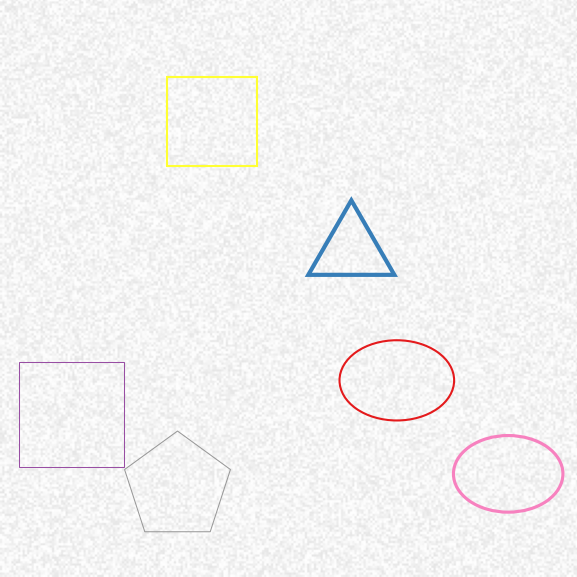[{"shape": "oval", "thickness": 1, "radius": 0.5, "center": [0.687, 0.341]}, {"shape": "triangle", "thickness": 2, "radius": 0.43, "center": [0.608, 0.566]}, {"shape": "square", "thickness": 0.5, "radius": 0.45, "center": [0.124, 0.281]}, {"shape": "square", "thickness": 1, "radius": 0.39, "center": [0.367, 0.789]}, {"shape": "oval", "thickness": 1.5, "radius": 0.47, "center": [0.88, 0.179]}, {"shape": "pentagon", "thickness": 0.5, "radius": 0.48, "center": [0.307, 0.156]}]